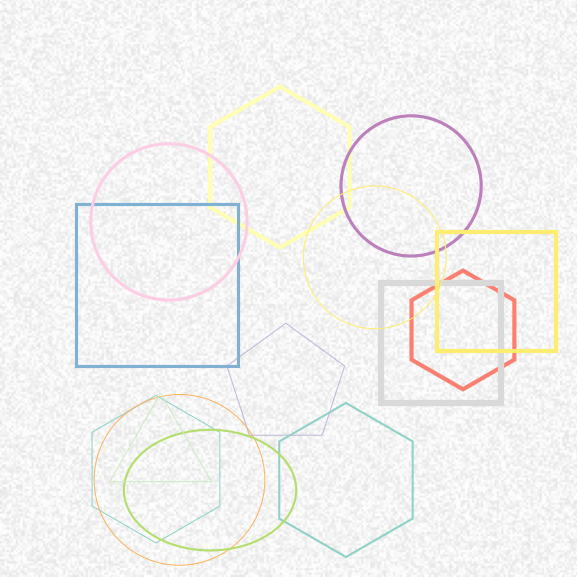[{"shape": "hexagon", "thickness": 1, "radius": 0.67, "center": [0.599, 0.168]}, {"shape": "hexagon", "thickness": 0.5, "radius": 0.64, "center": [0.27, 0.187]}, {"shape": "hexagon", "thickness": 2, "radius": 0.7, "center": [0.485, 0.71]}, {"shape": "pentagon", "thickness": 0.5, "radius": 0.54, "center": [0.495, 0.332]}, {"shape": "hexagon", "thickness": 2, "radius": 0.51, "center": [0.802, 0.428]}, {"shape": "square", "thickness": 1.5, "radius": 0.7, "center": [0.272, 0.505]}, {"shape": "circle", "thickness": 0.5, "radius": 0.74, "center": [0.311, 0.168]}, {"shape": "oval", "thickness": 1, "radius": 0.75, "center": [0.364, 0.15]}, {"shape": "circle", "thickness": 1.5, "radius": 0.68, "center": [0.293, 0.615]}, {"shape": "square", "thickness": 3, "radius": 0.52, "center": [0.764, 0.405]}, {"shape": "circle", "thickness": 1.5, "radius": 0.61, "center": [0.712, 0.677]}, {"shape": "triangle", "thickness": 0.5, "radius": 0.51, "center": [0.278, 0.216]}, {"shape": "circle", "thickness": 0.5, "radius": 0.62, "center": [0.649, 0.553]}, {"shape": "square", "thickness": 2, "radius": 0.52, "center": [0.86, 0.495]}]